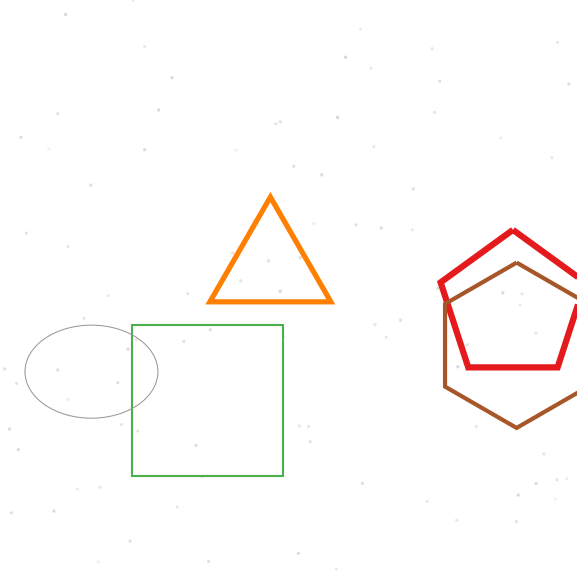[{"shape": "pentagon", "thickness": 3, "radius": 0.66, "center": [0.888, 0.469]}, {"shape": "square", "thickness": 1, "radius": 0.65, "center": [0.359, 0.306]}, {"shape": "triangle", "thickness": 2.5, "radius": 0.6, "center": [0.468, 0.537]}, {"shape": "hexagon", "thickness": 2, "radius": 0.72, "center": [0.895, 0.401]}, {"shape": "oval", "thickness": 0.5, "radius": 0.58, "center": [0.158, 0.356]}]